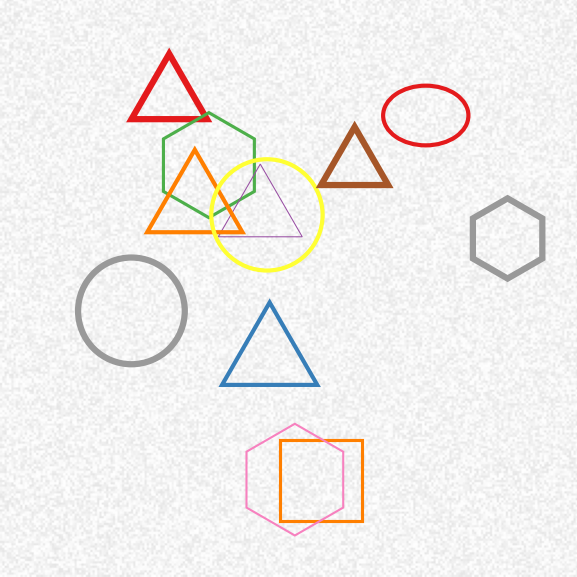[{"shape": "oval", "thickness": 2, "radius": 0.37, "center": [0.737, 0.799]}, {"shape": "triangle", "thickness": 3, "radius": 0.38, "center": [0.293, 0.83]}, {"shape": "triangle", "thickness": 2, "radius": 0.48, "center": [0.467, 0.38]}, {"shape": "hexagon", "thickness": 1.5, "radius": 0.45, "center": [0.362, 0.713]}, {"shape": "triangle", "thickness": 0.5, "radius": 0.42, "center": [0.451, 0.631]}, {"shape": "square", "thickness": 1.5, "radius": 0.35, "center": [0.556, 0.167]}, {"shape": "triangle", "thickness": 2, "radius": 0.48, "center": [0.337, 0.645]}, {"shape": "circle", "thickness": 2, "radius": 0.48, "center": [0.462, 0.627]}, {"shape": "triangle", "thickness": 3, "radius": 0.34, "center": [0.614, 0.712]}, {"shape": "hexagon", "thickness": 1, "radius": 0.48, "center": [0.511, 0.169]}, {"shape": "circle", "thickness": 3, "radius": 0.46, "center": [0.228, 0.461]}, {"shape": "hexagon", "thickness": 3, "radius": 0.35, "center": [0.879, 0.586]}]